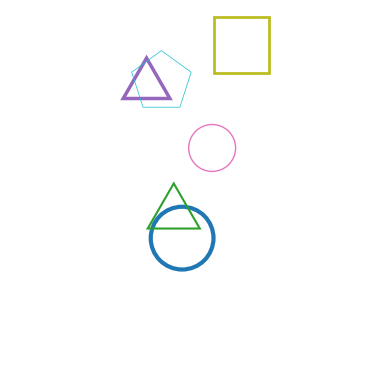[{"shape": "circle", "thickness": 3, "radius": 0.41, "center": [0.473, 0.381]}, {"shape": "triangle", "thickness": 1.5, "radius": 0.39, "center": [0.451, 0.445]}, {"shape": "triangle", "thickness": 2.5, "radius": 0.35, "center": [0.381, 0.779]}, {"shape": "circle", "thickness": 1, "radius": 0.3, "center": [0.551, 0.616]}, {"shape": "square", "thickness": 2, "radius": 0.36, "center": [0.627, 0.882]}, {"shape": "pentagon", "thickness": 0.5, "radius": 0.41, "center": [0.419, 0.787]}]